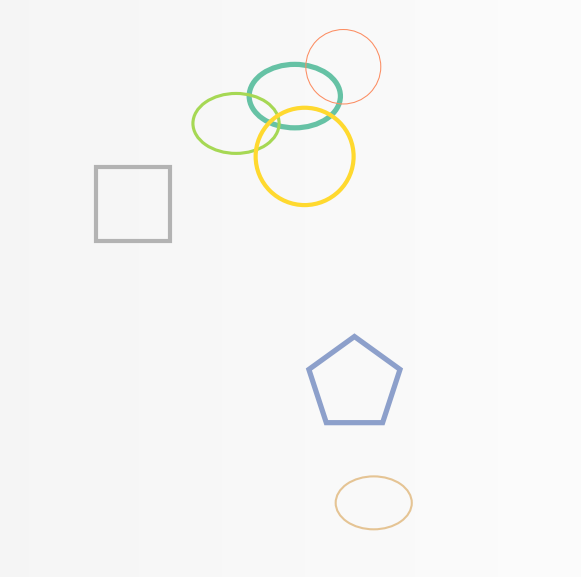[{"shape": "oval", "thickness": 2.5, "radius": 0.39, "center": [0.507, 0.833]}, {"shape": "circle", "thickness": 0.5, "radius": 0.32, "center": [0.591, 0.884]}, {"shape": "pentagon", "thickness": 2.5, "radius": 0.41, "center": [0.61, 0.334]}, {"shape": "oval", "thickness": 1.5, "radius": 0.37, "center": [0.406, 0.785]}, {"shape": "circle", "thickness": 2, "radius": 0.42, "center": [0.524, 0.728]}, {"shape": "oval", "thickness": 1, "radius": 0.33, "center": [0.643, 0.128]}, {"shape": "square", "thickness": 2, "radius": 0.32, "center": [0.229, 0.646]}]